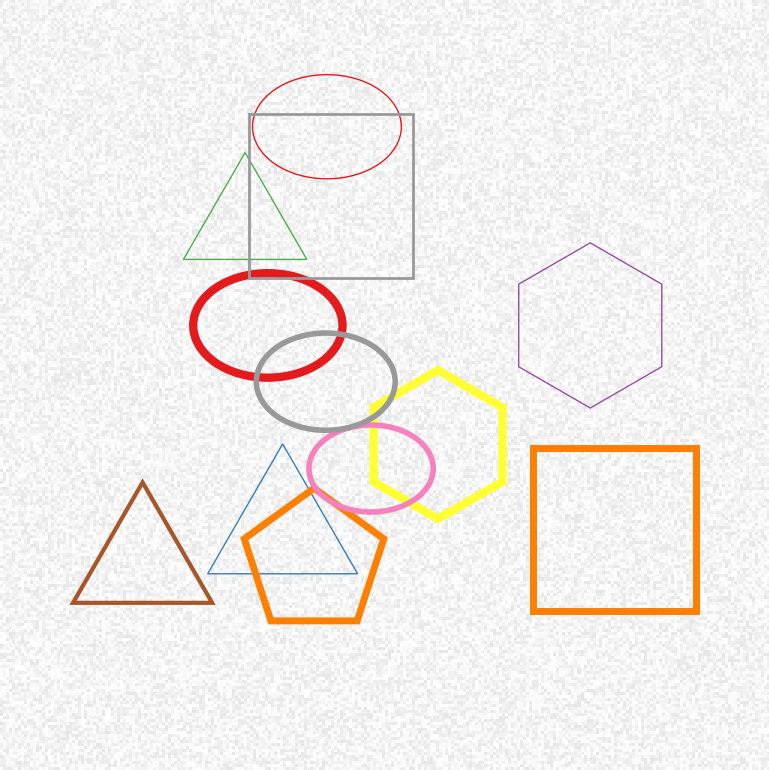[{"shape": "oval", "thickness": 0.5, "radius": 0.48, "center": [0.425, 0.835]}, {"shape": "oval", "thickness": 3, "radius": 0.48, "center": [0.348, 0.577]}, {"shape": "triangle", "thickness": 0.5, "radius": 0.56, "center": [0.367, 0.311]}, {"shape": "triangle", "thickness": 0.5, "radius": 0.46, "center": [0.318, 0.709]}, {"shape": "hexagon", "thickness": 0.5, "radius": 0.54, "center": [0.767, 0.577]}, {"shape": "square", "thickness": 2.5, "radius": 0.53, "center": [0.798, 0.312]}, {"shape": "pentagon", "thickness": 2.5, "radius": 0.48, "center": [0.408, 0.271]}, {"shape": "hexagon", "thickness": 3, "radius": 0.48, "center": [0.569, 0.423]}, {"shape": "triangle", "thickness": 1.5, "radius": 0.52, "center": [0.185, 0.269]}, {"shape": "oval", "thickness": 2, "radius": 0.4, "center": [0.482, 0.392]}, {"shape": "oval", "thickness": 2, "radius": 0.45, "center": [0.423, 0.504]}, {"shape": "square", "thickness": 1, "radius": 0.53, "center": [0.43, 0.745]}]